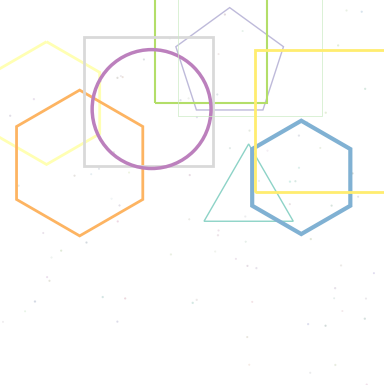[{"shape": "triangle", "thickness": 1, "radius": 0.67, "center": [0.646, 0.492]}, {"shape": "hexagon", "thickness": 2, "radius": 0.8, "center": [0.121, 0.732]}, {"shape": "pentagon", "thickness": 1, "radius": 0.73, "center": [0.597, 0.833]}, {"shape": "hexagon", "thickness": 3, "radius": 0.74, "center": [0.783, 0.539]}, {"shape": "hexagon", "thickness": 2, "radius": 0.95, "center": [0.207, 0.577]}, {"shape": "square", "thickness": 1.5, "radius": 0.73, "center": [0.548, 0.879]}, {"shape": "square", "thickness": 2, "radius": 0.84, "center": [0.386, 0.735]}, {"shape": "circle", "thickness": 2.5, "radius": 0.77, "center": [0.394, 0.717]}, {"shape": "square", "thickness": 0.5, "radius": 0.93, "center": [0.649, 0.886]}, {"shape": "square", "thickness": 2, "radius": 0.92, "center": [0.847, 0.686]}]